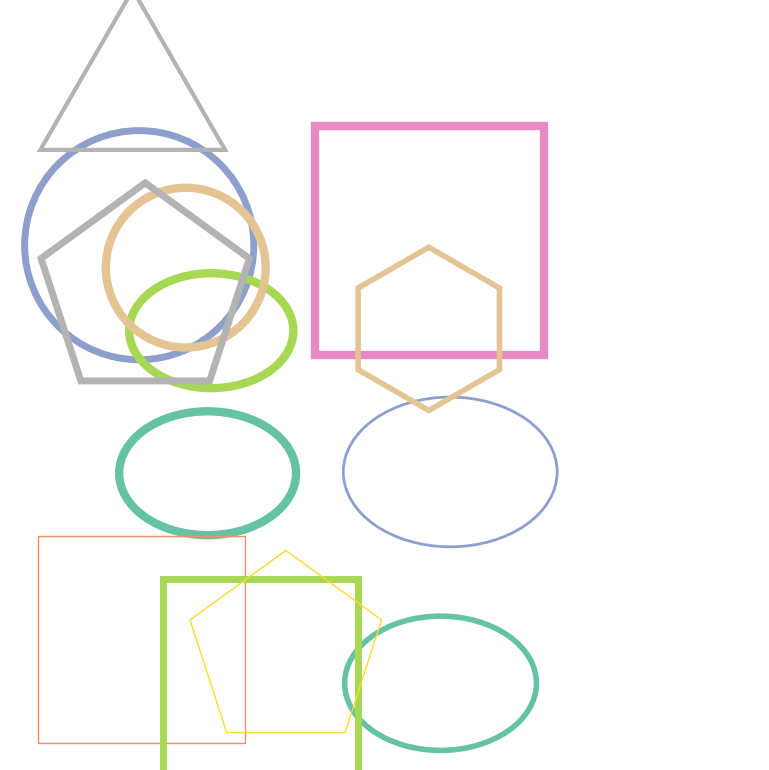[{"shape": "oval", "thickness": 3, "radius": 0.57, "center": [0.27, 0.385]}, {"shape": "oval", "thickness": 2, "radius": 0.62, "center": [0.572, 0.113]}, {"shape": "square", "thickness": 0.5, "radius": 0.67, "center": [0.184, 0.17]}, {"shape": "circle", "thickness": 2.5, "radius": 0.74, "center": [0.181, 0.682]}, {"shape": "oval", "thickness": 1, "radius": 0.69, "center": [0.585, 0.387]}, {"shape": "square", "thickness": 3, "radius": 0.74, "center": [0.558, 0.688]}, {"shape": "oval", "thickness": 3, "radius": 0.53, "center": [0.274, 0.571]}, {"shape": "square", "thickness": 2.5, "radius": 0.63, "center": [0.338, 0.122]}, {"shape": "pentagon", "thickness": 0.5, "radius": 0.65, "center": [0.371, 0.154]}, {"shape": "circle", "thickness": 3, "radius": 0.52, "center": [0.241, 0.652]}, {"shape": "hexagon", "thickness": 2, "radius": 0.53, "center": [0.557, 0.573]}, {"shape": "triangle", "thickness": 1.5, "radius": 0.69, "center": [0.172, 0.875]}, {"shape": "pentagon", "thickness": 2.5, "radius": 0.71, "center": [0.189, 0.62]}]